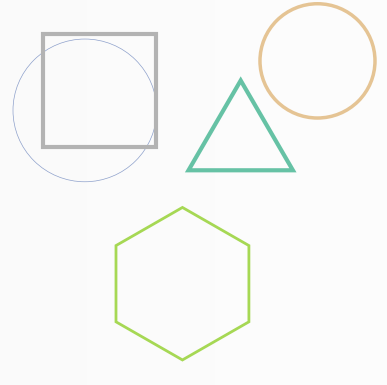[{"shape": "triangle", "thickness": 3, "radius": 0.78, "center": [0.621, 0.635]}, {"shape": "circle", "thickness": 0.5, "radius": 0.93, "center": [0.219, 0.713]}, {"shape": "hexagon", "thickness": 2, "radius": 0.99, "center": [0.471, 0.263]}, {"shape": "circle", "thickness": 2.5, "radius": 0.74, "center": [0.819, 0.842]}, {"shape": "square", "thickness": 3, "radius": 0.73, "center": [0.256, 0.765]}]